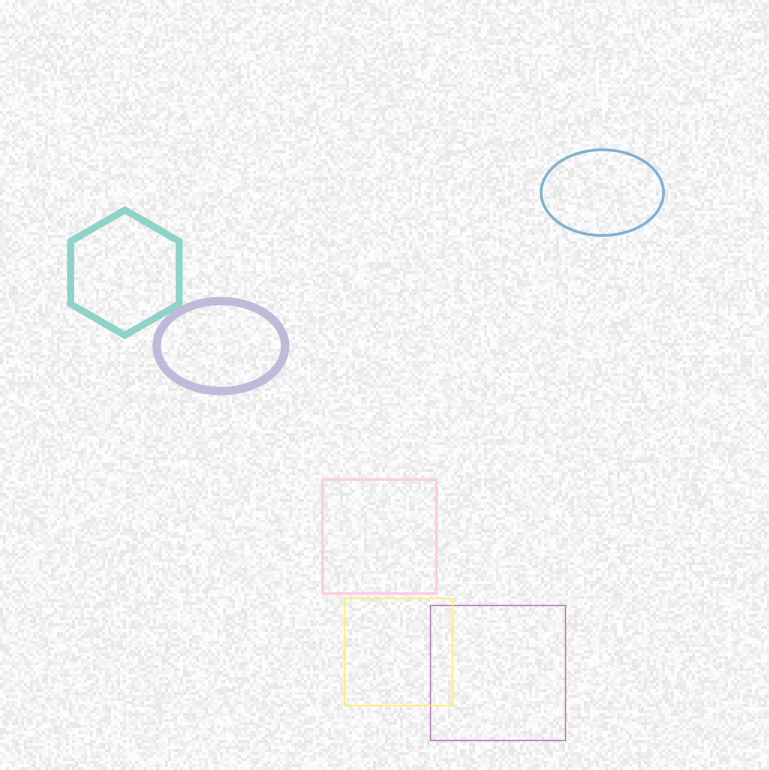[{"shape": "hexagon", "thickness": 2.5, "radius": 0.41, "center": [0.162, 0.646]}, {"shape": "oval", "thickness": 3, "radius": 0.42, "center": [0.287, 0.551]}, {"shape": "oval", "thickness": 1, "radius": 0.4, "center": [0.782, 0.75]}, {"shape": "square", "thickness": 1, "radius": 0.37, "center": [0.492, 0.304]}, {"shape": "square", "thickness": 0.5, "radius": 0.44, "center": [0.646, 0.126]}, {"shape": "square", "thickness": 0.5, "radius": 0.35, "center": [0.517, 0.154]}]